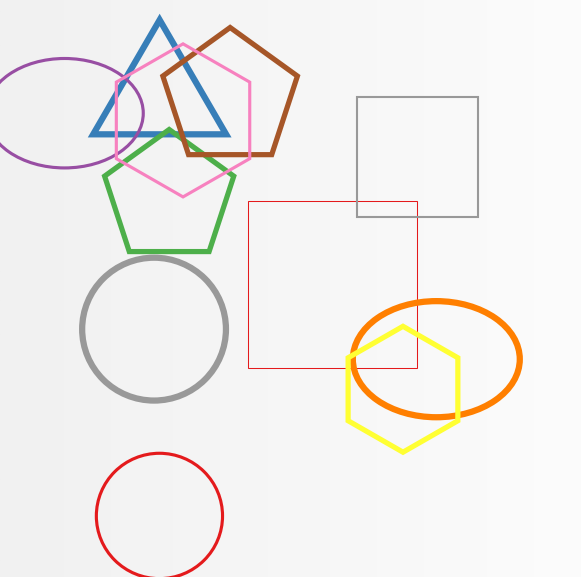[{"shape": "circle", "thickness": 1.5, "radius": 0.54, "center": [0.274, 0.106]}, {"shape": "square", "thickness": 0.5, "radius": 0.72, "center": [0.572, 0.507]}, {"shape": "triangle", "thickness": 3, "radius": 0.66, "center": [0.275, 0.833]}, {"shape": "pentagon", "thickness": 2.5, "radius": 0.58, "center": [0.291, 0.658]}, {"shape": "oval", "thickness": 1.5, "radius": 0.68, "center": [0.111, 0.803]}, {"shape": "oval", "thickness": 3, "radius": 0.72, "center": [0.751, 0.377]}, {"shape": "hexagon", "thickness": 2.5, "radius": 0.54, "center": [0.693, 0.325]}, {"shape": "pentagon", "thickness": 2.5, "radius": 0.61, "center": [0.396, 0.83]}, {"shape": "hexagon", "thickness": 1.5, "radius": 0.66, "center": [0.315, 0.791]}, {"shape": "square", "thickness": 1, "radius": 0.52, "center": [0.718, 0.728]}, {"shape": "circle", "thickness": 3, "radius": 0.62, "center": [0.265, 0.429]}]